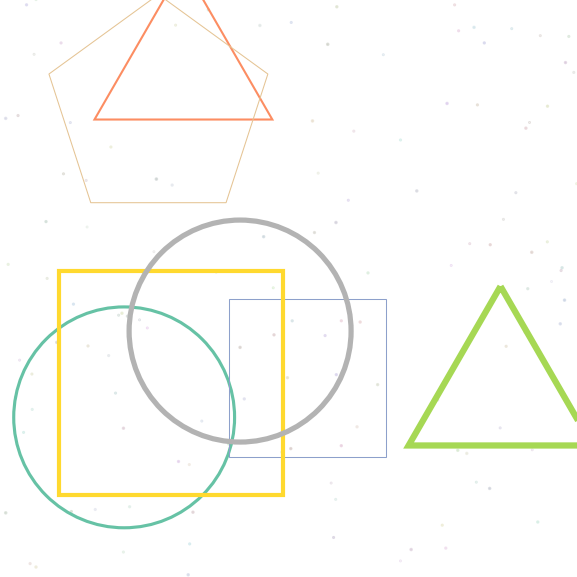[{"shape": "circle", "thickness": 1.5, "radius": 0.96, "center": [0.215, 0.276]}, {"shape": "triangle", "thickness": 1, "radius": 0.89, "center": [0.318, 0.881]}, {"shape": "square", "thickness": 0.5, "radius": 0.68, "center": [0.533, 0.344]}, {"shape": "triangle", "thickness": 3, "radius": 0.92, "center": [0.867, 0.32]}, {"shape": "square", "thickness": 2, "radius": 0.97, "center": [0.296, 0.335]}, {"shape": "pentagon", "thickness": 0.5, "radius": 1.0, "center": [0.274, 0.809]}, {"shape": "circle", "thickness": 2.5, "radius": 0.96, "center": [0.416, 0.426]}]